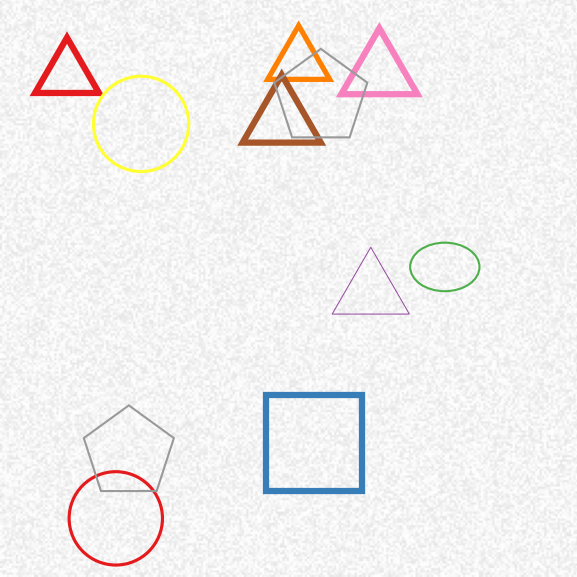[{"shape": "circle", "thickness": 1.5, "radius": 0.4, "center": [0.201, 0.102]}, {"shape": "triangle", "thickness": 3, "radius": 0.32, "center": [0.116, 0.87]}, {"shape": "square", "thickness": 3, "radius": 0.42, "center": [0.543, 0.233]}, {"shape": "oval", "thickness": 1, "radius": 0.3, "center": [0.77, 0.537]}, {"shape": "triangle", "thickness": 0.5, "radius": 0.39, "center": [0.642, 0.494]}, {"shape": "triangle", "thickness": 2.5, "radius": 0.31, "center": [0.517, 0.893]}, {"shape": "circle", "thickness": 1.5, "radius": 0.41, "center": [0.244, 0.785]}, {"shape": "triangle", "thickness": 3, "radius": 0.39, "center": [0.488, 0.791]}, {"shape": "triangle", "thickness": 3, "radius": 0.38, "center": [0.657, 0.874]}, {"shape": "pentagon", "thickness": 1, "radius": 0.41, "center": [0.223, 0.215]}, {"shape": "pentagon", "thickness": 1, "radius": 0.42, "center": [0.556, 0.83]}]